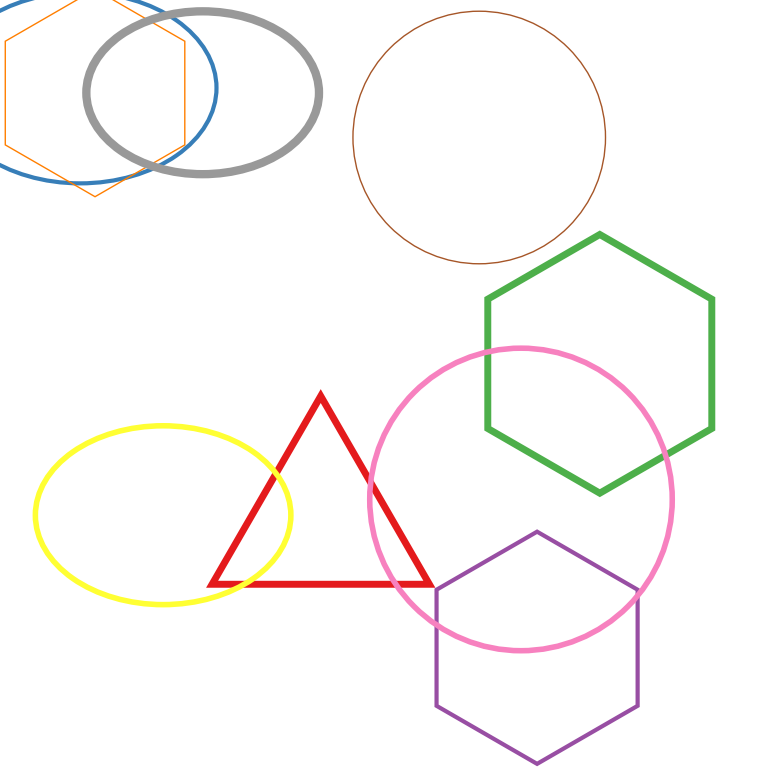[{"shape": "triangle", "thickness": 2.5, "radius": 0.81, "center": [0.417, 0.323]}, {"shape": "oval", "thickness": 1.5, "radius": 0.89, "center": [0.104, 0.886]}, {"shape": "hexagon", "thickness": 2.5, "radius": 0.84, "center": [0.779, 0.527]}, {"shape": "hexagon", "thickness": 1.5, "radius": 0.75, "center": [0.698, 0.159]}, {"shape": "hexagon", "thickness": 0.5, "radius": 0.67, "center": [0.123, 0.879]}, {"shape": "oval", "thickness": 2, "radius": 0.83, "center": [0.212, 0.331]}, {"shape": "circle", "thickness": 0.5, "radius": 0.82, "center": [0.622, 0.821]}, {"shape": "circle", "thickness": 2, "radius": 0.98, "center": [0.677, 0.351]}, {"shape": "oval", "thickness": 3, "radius": 0.76, "center": [0.263, 0.88]}]